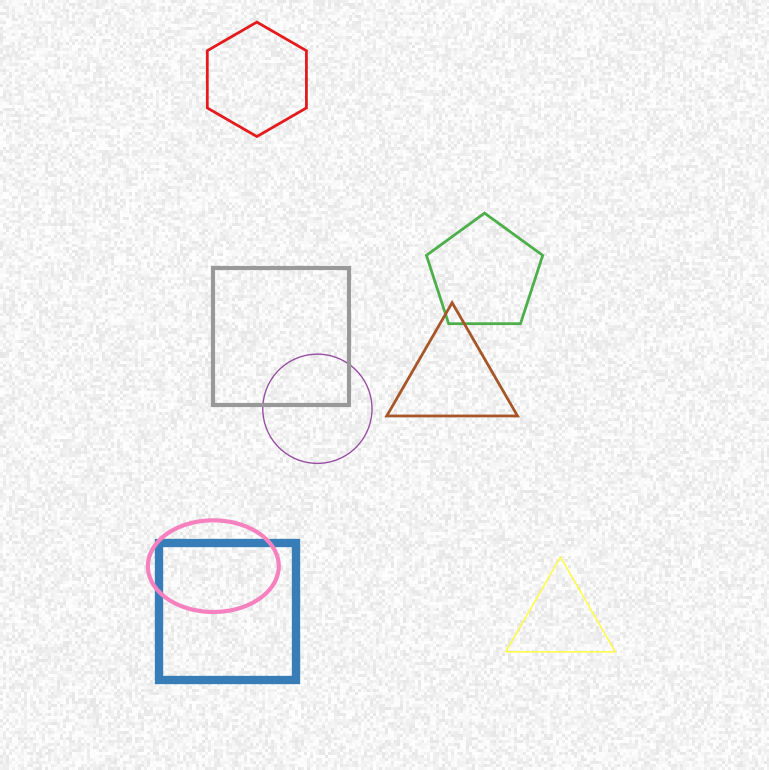[{"shape": "hexagon", "thickness": 1, "radius": 0.37, "center": [0.334, 0.897]}, {"shape": "square", "thickness": 3, "radius": 0.44, "center": [0.295, 0.206]}, {"shape": "pentagon", "thickness": 1, "radius": 0.4, "center": [0.629, 0.644]}, {"shape": "circle", "thickness": 0.5, "radius": 0.35, "center": [0.412, 0.469]}, {"shape": "triangle", "thickness": 0.5, "radius": 0.41, "center": [0.728, 0.194]}, {"shape": "triangle", "thickness": 1, "radius": 0.49, "center": [0.587, 0.509]}, {"shape": "oval", "thickness": 1.5, "radius": 0.43, "center": [0.277, 0.265]}, {"shape": "square", "thickness": 1.5, "radius": 0.44, "center": [0.365, 0.563]}]